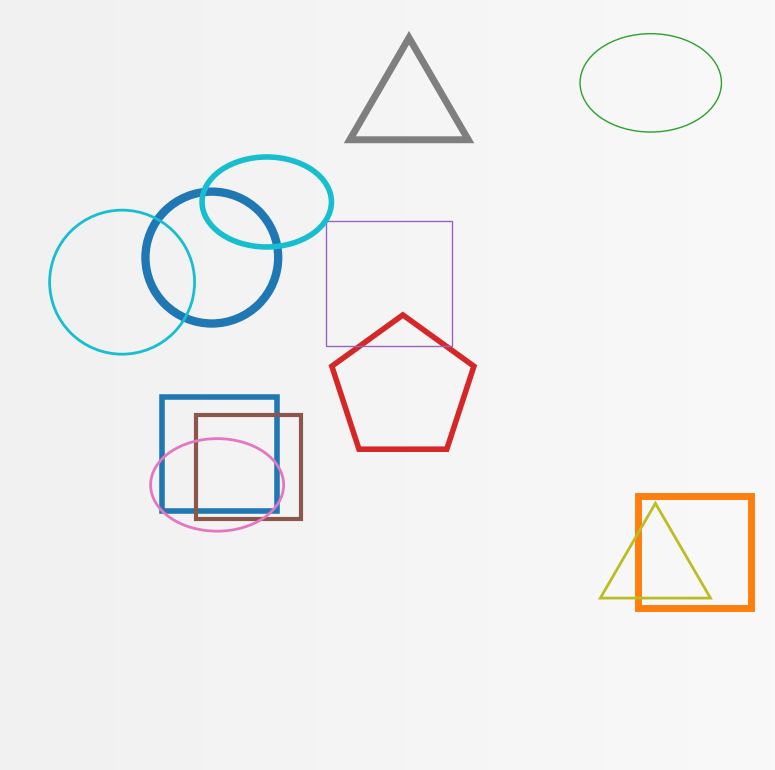[{"shape": "square", "thickness": 2, "radius": 0.37, "center": [0.283, 0.41]}, {"shape": "circle", "thickness": 3, "radius": 0.43, "center": [0.273, 0.665]}, {"shape": "square", "thickness": 2.5, "radius": 0.36, "center": [0.896, 0.283]}, {"shape": "oval", "thickness": 0.5, "radius": 0.46, "center": [0.84, 0.892]}, {"shape": "pentagon", "thickness": 2, "radius": 0.48, "center": [0.52, 0.495]}, {"shape": "square", "thickness": 0.5, "radius": 0.41, "center": [0.502, 0.632]}, {"shape": "square", "thickness": 1.5, "radius": 0.34, "center": [0.32, 0.394]}, {"shape": "oval", "thickness": 1, "radius": 0.43, "center": [0.28, 0.37]}, {"shape": "triangle", "thickness": 2.5, "radius": 0.44, "center": [0.528, 0.863]}, {"shape": "triangle", "thickness": 1, "radius": 0.41, "center": [0.846, 0.264]}, {"shape": "circle", "thickness": 1, "radius": 0.47, "center": [0.158, 0.634]}, {"shape": "oval", "thickness": 2, "radius": 0.42, "center": [0.344, 0.738]}]